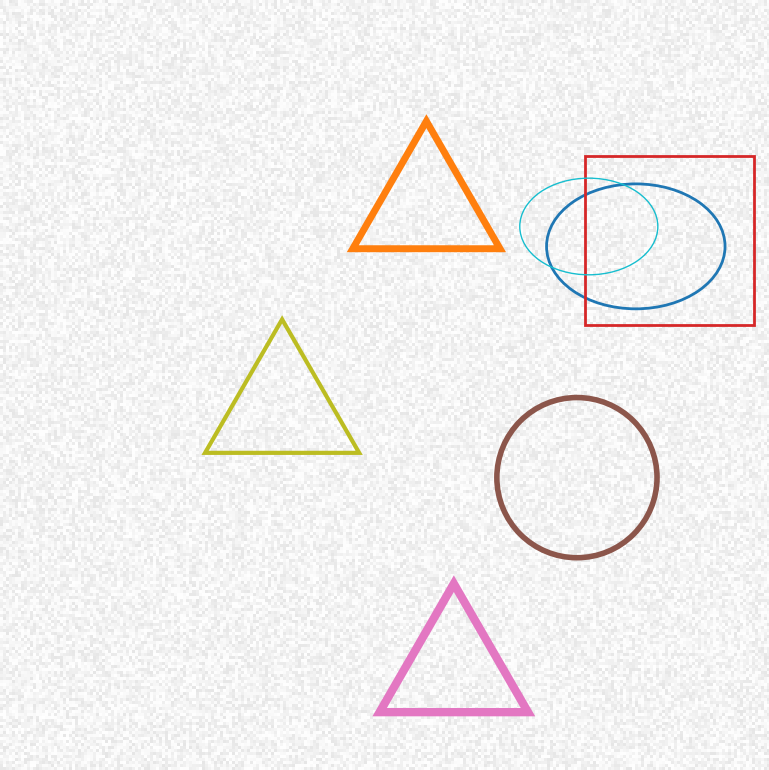[{"shape": "oval", "thickness": 1, "radius": 0.58, "center": [0.826, 0.68]}, {"shape": "triangle", "thickness": 2.5, "radius": 0.55, "center": [0.554, 0.732]}, {"shape": "square", "thickness": 1, "radius": 0.55, "center": [0.869, 0.688]}, {"shape": "circle", "thickness": 2, "radius": 0.52, "center": [0.749, 0.38]}, {"shape": "triangle", "thickness": 3, "radius": 0.56, "center": [0.589, 0.131]}, {"shape": "triangle", "thickness": 1.5, "radius": 0.58, "center": [0.366, 0.47]}, {"shape": "oval", "thickness": 0.5, "radius": 0.45, "center": [0.765, 0.706]}]